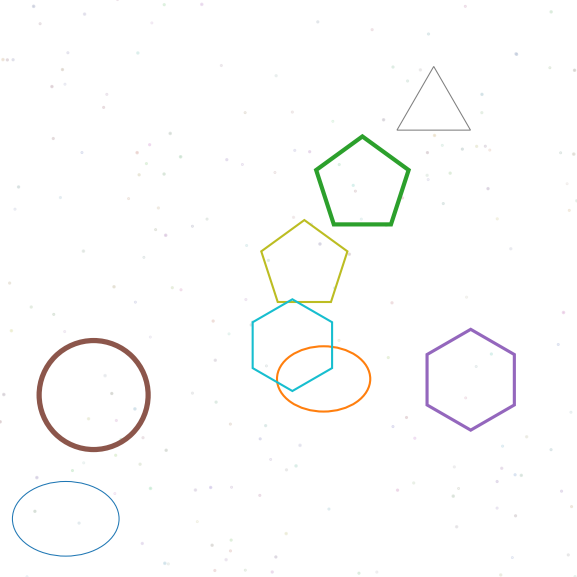[{"shape": "oval", "thickness": 0.5, "radius": 0.46, "center": [0.114, 0.101]}, {"shape": "oval", "thickness": 1, "radius": 0.4, "center": [0.56, 0.343]}, {"shape": "pentagon", "thickness": 2, "radius": 0.42, "center": [0.628, 0.679]}, {"shape": "hexagon", "thickness": 1.5, "radius": 0.44, "center": [0.815, 0.342]}, {"shape": "circle", "thickness": 2.5, "radius": 0.47, "center": [0.162, 0.315]}, {"shape": "triangle", "thickness": 0.5, "radius": 0.37, "center": [0.751, 0.811]}, {"shape": "pentagon", "thickness": 1, "radius": 0.39, "center": [0.527, 0.54]}, {"shape": "hexagon", "thickness": 1, "radius": 0.4, "center": [0.506, 0.401]}]